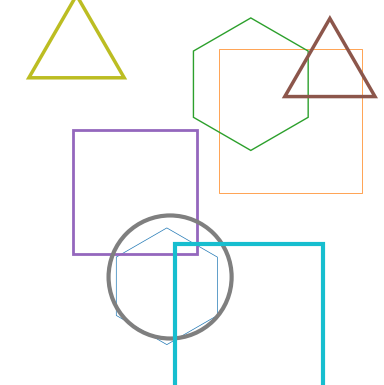[{"shape": "hexagon", "thickness": 0.5, "radius": 0.76, "center": [0.433, 0.256]}, {"shape": "square", "thickness": 0.5, "radius": 0.93, "center": [0.755, 0.686]}, {"shape": "hexagon", "thickness": 1, "radius": 0.86, "center": [0.651, 0.781]}, {"shape": "square", "thickness": 2, "radius": 0.8, "center": [0.352, 0.5]}, {"shape": "triangle", "thickness": 2.5, "radius": 0.68, "center": [0.857, 0.817]}, {"shape": "circle", "thickness": 3, "radius": 0.8, "center": [0.442, 0.281]}, {"shape": "triangle", "thickness": 2.5, "radius": 0.71, "center": [0.199, 0.869]}, {"shape": "square", "thickness": 3, "radius": 0.96, "center": [0.647, 0.174]}]